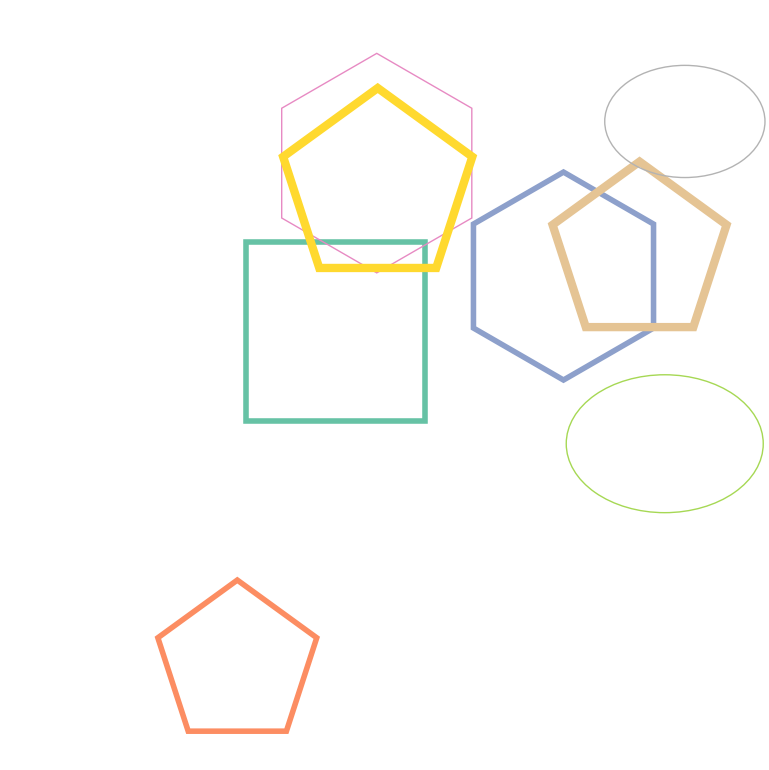[{"shape": "square", "thickness": 2, "radius": 0.58, "center": [0.436, 0.569]}, {"shape": "pentagon", "thickness": 2, "radius": 0.54, "center": [0.308, 0.138]}, {"shape": "hexagon", "thickness": 2, "radius": 0.68, "center": [0.732, 0.642]}, {"shape": "hexagon", "thickness": 0.5, "radius": 0.71, "center": [0.489, 0.788]}, {"shape": "oval", "thickness": 0.5, "radius": 0.64, "center": [0.863, 0.424]}, {"shape": "pentagon", "thickness": 3, "radius": 0.65, "center": [0.491, 0.756]}, {"shape": "pentagon", "thickness": 3, "radius": 0.59, "center": [0.831, 0.671]}, {"shape": "oval", "thickness": 0.5, "radius": 0.52, "center": [0.889, 0.842]}]